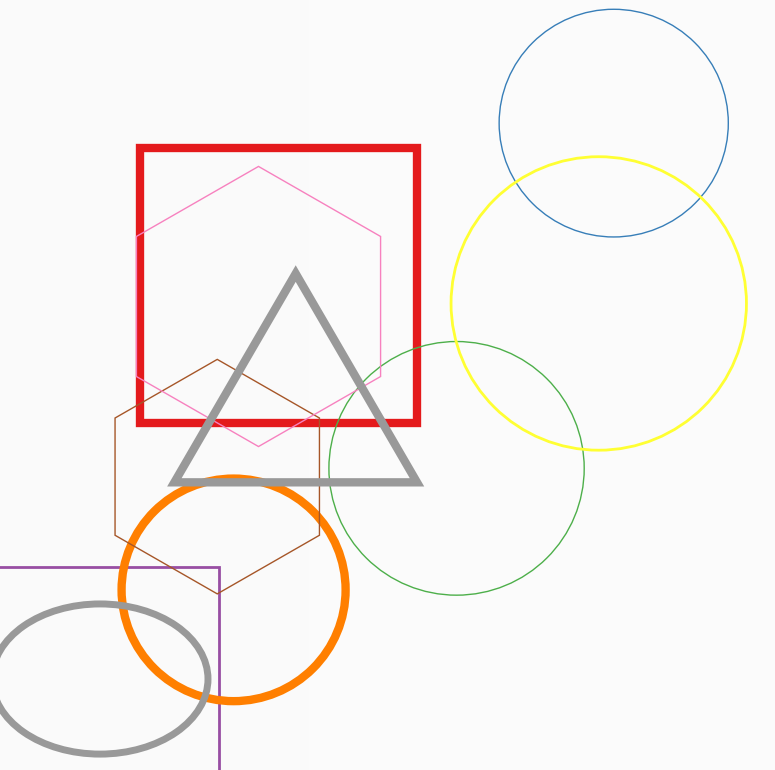[{"shape": "square", "thickness": 3, "radius": 0.89, "center": [0.36, 0.629]}, {"shape": "circle", "thickness": 0.5, "radius": 0.74, "center": [0.792, 0.84]}, {"shape": "circle", "thickness": 0.5, "radius": 0.82, "center": [0.589, 0.392]}, {"shape": "square", "thickness": 1, "radius": 0.75, "center": [0.133, 0.114]}, {"shape": "circle", "thickness": 3, "radius": 0.72, "center": [0.301, 0.234]}, {"shape": "circle", "thickness": 1, "radius": 0.95, "center": [0.773, 0.606]}, {"shape": "hexagon", "thickness": 0.5, "radius": 0.76, "center": [0.28, 0.381]}, {"shape": "hexagon", "thickness": 0.5, "radius": 0.91, "center": [0.334, 0.602]}, {"shape": "oval", "thickness": 2.5, "radius": 0.7, "center": [0.129, 0.118]}, {"shape": "triangle", "thickness": 3, "radius": 0.9, "center": [0.382, 0.464]}]